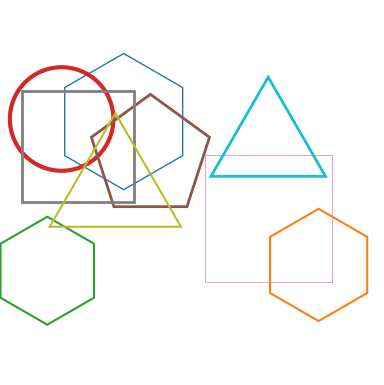[{"shape": "hexagon", "thickness": 1, "radius": 0.88, "center": [0.321, 0.684]}, {"shape": "hexagon", "thickness": 1.5, "radius": 0.73, "center": [0.828, 0.312]}, {"shape": "hexagon", "thickness": 1.5, "radius": 0.7, "center": [0.123, 0.297]}, {"shape": "circle", "thickness": 3, "radius": 0.67, "center": [0.16, 0.691]}, {"shape": "pentagon", "thickness": 2, "radius": 0.81, "center": [0.391, 0.594]}, {"shape": "square", "thickness": 0.5, "radius": 0.83, "center": [0.696, 0.433]}, {"shape": "square", "thickness": 2, "radius": 0.72, "center": [0.203, 0.619]}, {"shape": "triangle", "thickness": 1.5, "radius": 0.98, "center": [0.3, 0.509]}, {"shape": "triangle", "thickness": 2, "radius": 0.86, "center": [0.697, 0.628]}]